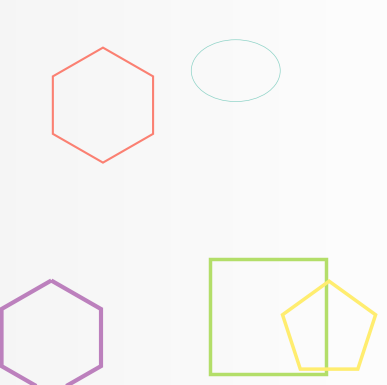[{"shape": "oval", "thickness": 0.5, "radius": 0.57, "center": [0.608, 0.816]}, {"shape": "hexagon", "thickness": 1.5, "radius": 0.75, "center": [0.266, 0.727]}, {"shape": "square", "thickness": 2.5, "radius": 0.75, "center": [0.692, 0.177]}, {"shape": "hexagon", "thickness": 3, "radius": 0.74, "center": [0.132, 0.123]}, {"shape": "pentagon", "thickness": 2.5, "radius": 0.63, "center": [0.849, 0.143]}]